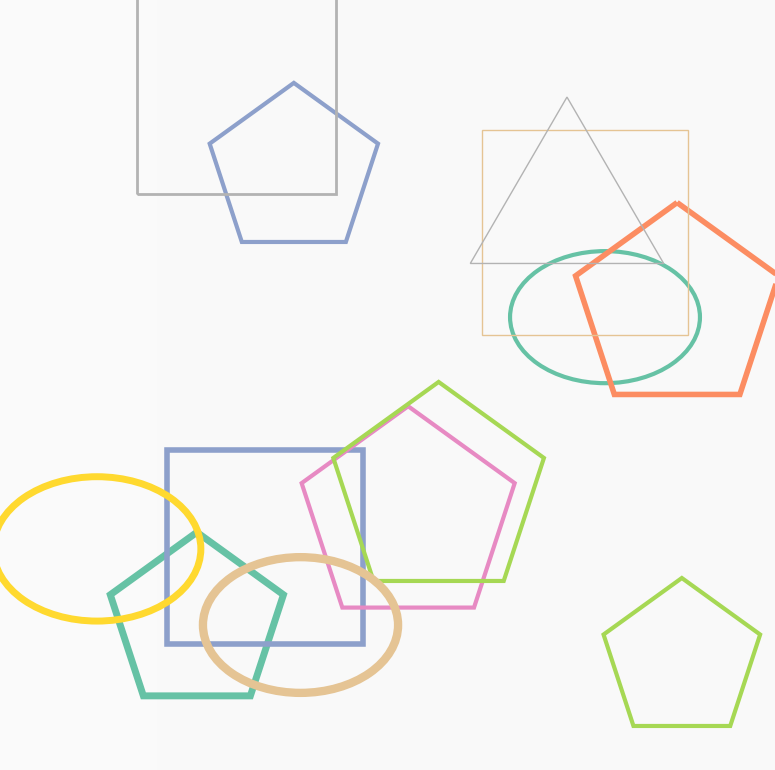[{"shape": "oval", "thickness": 1.5, "radius": 0.61, "center": [0.781, 0.588]}, {"shape": "pentagon", "thickness": 2.5, "radius": 0.59, "center": [0.254, 0.191]}, {"shape": "pentagon", "thickness": 2, "radius": 0.69, "center": [0.874, 0.599]}, {"shape": "square", "thickness": 2, "radius": 0.63, "center": [0.342, 0.29]}, {"shape": "pentagon", "thickness": 1.5, "radius": 0.57, "center": [0.379, 0.778]}, {"shape": "pentagon", "thickness": 1.5, "radius": 0.72, "center": [0.527, 0.328]}, {"shape": "pentagon", "thickness": 1.5, "radius": 0.53, "center": [0.88, 0.143]}, {"shape": "pentagon", "thickness": 1.5, "radius": 0.71, "center": [0.566, 0.361]}, {"shape": "oval", "thickness": 2.5, "radius": 0.67, "center": [0.125, 0.287]}, {"shape": "oval", "thickness": 3, "radius": 0.63, "center": [0.388, 0.188]}, {"shape": "square", "thickness": 0.5, "radius": 0.67, "center": [0.755, 0.698]}, {"shape": "square", "thickness": 1, "radius": 0.64, "center": [0.305, 0.876]}, {"shape": "triangle", "thickness": 0.5, "radius": 0.72, "center": [0.732, 0.73]}]